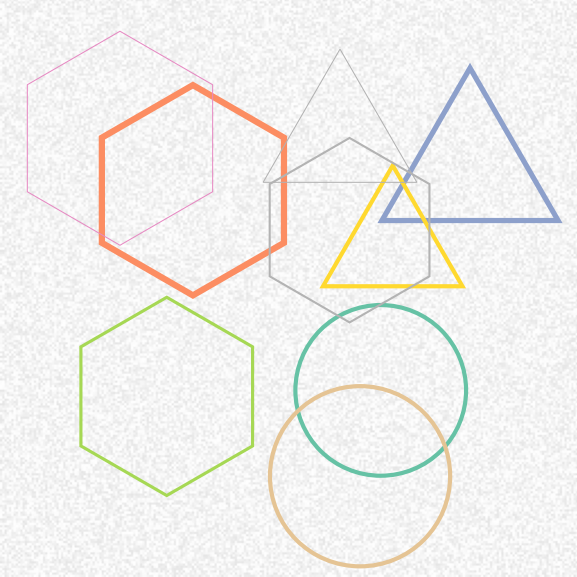[{"shape": "circle", "thickness": 2, "radius": 0.74, "center": [0.659, 0.323]}, {"shape": "hexagon", "thickness": 3, "radius": 0.91, "center": [0.334, 0.67]}, {"shape": "triangle", "thickness": 2.5, "radius": 0.88, "center": [0.814, 0.705]}, {"shape": "hexagon", "thickness": 0.5, "radius": 0.93, "center": [0.208, 0.76]}, {"shape": "hexagon", "thickness": 1.5, "radius": 0.86, "center": [0.289, 0.313]}, {"shape": "triangle", "thickness": 2, "radius": 0.7, "center": [0.68, 0.573]}, {"shape": "circle", "thickness": 2, "radius": 0.78, "center": [0.623, 0.174]}, {"shape": "hexagon", "thickness": 1, "radius": 0.8, "center": [0.605, 0.601]}, {"shape": "triangle", "thickness": 0.5, "radius": 0.77, "center": [0.589, 0.76]}]